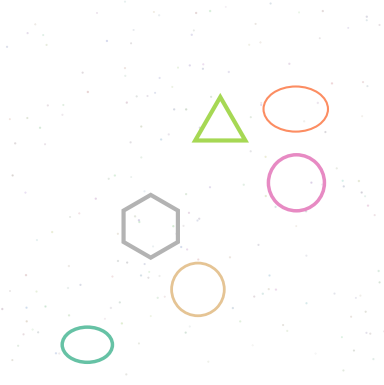[{"shape": "oval", "thickness": 2.5, "radius": 0.33, "center": [0.227, 0.105]}, {"shape": "oval", "thickness": 1.5, "radius": 0.42, "center": [0.768, 0.717]}, {"shape": "circle", "thickness": 2.5, "radius": 0.36, "center": [0.77, 0.525]}, {"shape": "triangle", "thickness": 3, "radius": 0.38, "center": [0.572, 0.673]}, {"shape": "circle", "thickness": 2, "radius": 0.34, "center": [0.514, 0.248]}, {"shape": "hexagon", "thickness": 3, "radius": 0.41, "center": [0.392, 0.412]}]